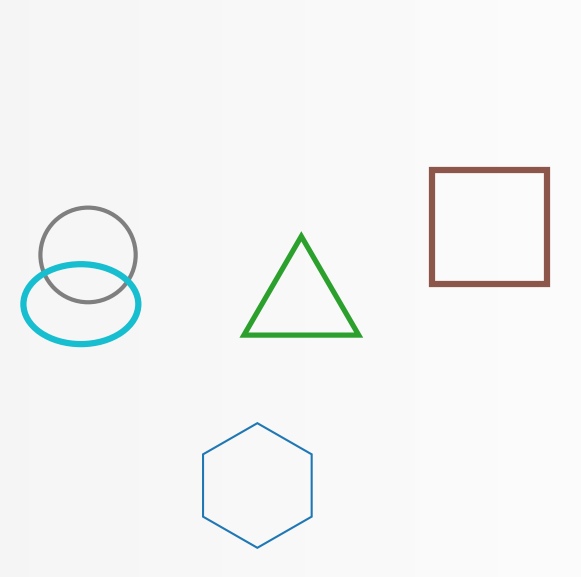[{"shape": "hexagon", "thickness": 1, "radius": 0.54, "center": [0.443, 0.158]}, {"shape": "triangle", "thickness": 2.5, "radius": 0.57, "center": [0.518, 0.476]}, {"shape": "square", "thickness": 3, "radius": 0.49, "center": [0.842, 0.606]}, {"shape": "circle", "thickness": 2, "radius": 0.41, "center": [0.151, 0.558]}, {"shape": "oval", "thickness": 3, "radius": 0.49, "center": [0.139, 0.472]}]